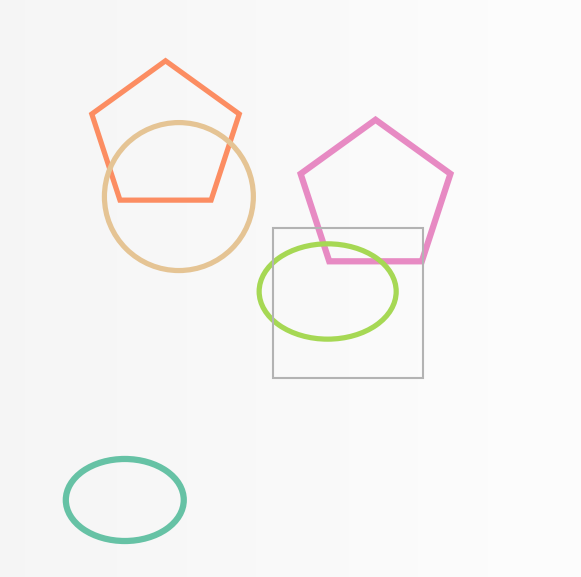[{"shape": "oval", "thickness": 3, "radius": 0.51, "center": [0.215, 0.133]}, {"shape": "pentagon", "thickness": 2.5, "radius": 0.67, "center": [0.285, 0.76]}, {"shape": "pentagon", "thickness": 3, "radius": 0.68, "center": [0.646, 0.656]}, {"shape": "oval", "thickness": 2.5, "radius": 0.59, "center": [0.564, 0.494]}, {"shape": "circle", "thickness": 2.5, "radius": 0.64, "center": [0.308, 0.659]}, {"shape": "square", "thickness": 1, "radius": 0.65, "center": [0.599, 0.475]}]